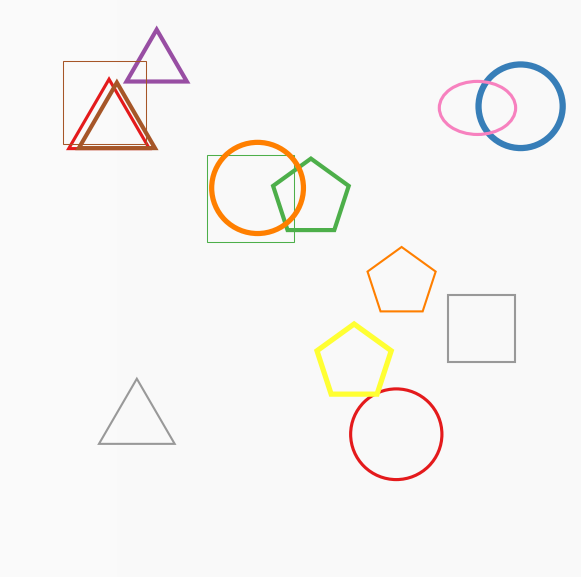[{"shape": "triangle", "thickness": 1.5, "radius": 0.4, "center": [0.188, 0.782]}, {"shape": "circle", "thickness": 1.5, "radius": 0.39, "center": [0.682, 0.247]}, {"shape": "circle", "thickness": 3, "radius": 0.36, "center": [0.896, 0.815]}, {"shape": "square", "thickness": 0.5, "radius": 0.38, "center": [0.431, 0.656]}, {"shape": "pentagon", "thickness": 2, "radius": 0.34, "center": [0.535, 0.656]}, {"shape": "triangle", "thickness": 2, "radius": 0.3, "center": [0.27, 0.888]}, {"shape": "circle", "thickness": 2.5, "radius": 0.39, "center": [0.443, 0.674]}, {"shape": "pentagon", "thickness": 1, "radius": 0.31, "center": [0.691, 0.51]}, {"shape": "pentagon", "thickness": 2.5, "radius": 0.34, "center": [0.609, 0.371]}, {"shape": "square", "thickness": 0.5, "radius": 0.36, "center": [0.18, 0.822]}, {"shape": "triangle", "thickness": 2, "radius": 0.38, "center": [0.201, 0.78]}, {"shape": "oval", "thickness": 1.5, "radius": 0.33, "center": [0.821, 0.812]}, {"shape": "triangle", "thickness": 1, "radius": 0.38, "center": [0.235, 0.268]}, {"shape": "square", "thickness": 1, "radius": 0.29, "center": [0.829, 0.431]}]